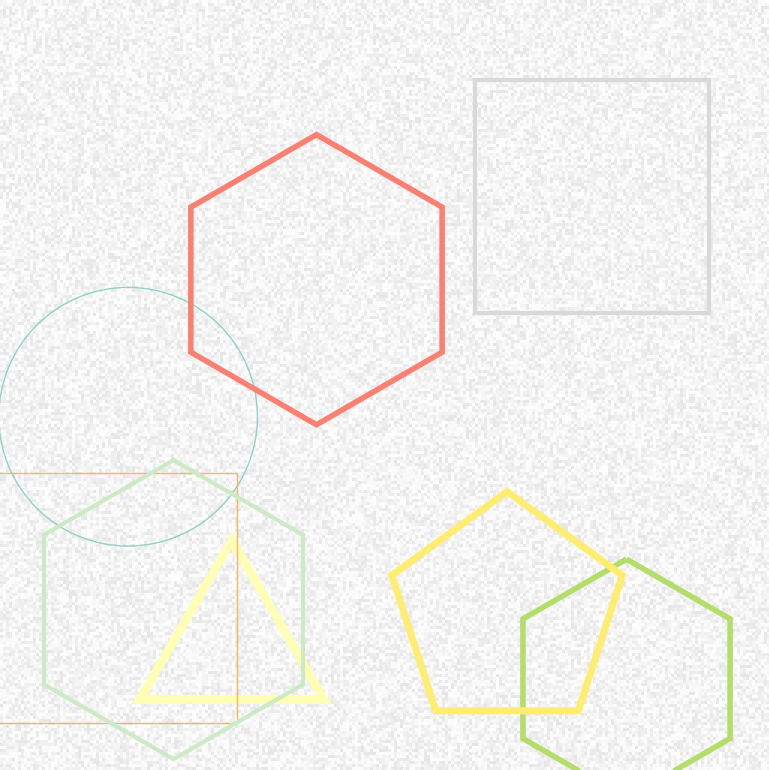[{"shape": "circle", "thickness": 0.5, "radius": 0.84, "center": [0.166, 0.459]}, {"shape": "triangle", "thickness": 3, "radius": 0.69, "center": [0.301, 0.161]}, {"shape": "hexagon", "thickness": 2, "radius": 0.94, "center": [0.411, 0.637]}, {"shape": "square", "thickness": 0.5, "radius": 0.81, "center": [0.145, 0.223]}, {"shape": "hexagon", "thickness": 2, "radius": 0.78, "center": [0.814, 0.119]}, {"shape": "square", "thickness": 1.5, "radius": 0.76, "center": [0.769, 0.744]}, {"shape": "hexagon", "thickness": 1.5, "radius": 0.97, "center": [0.225, 0.208]}, {"shape": "pentagon", "thickness": 2.5, "radius": 0.79, "center": [0.659, 0.204]}]